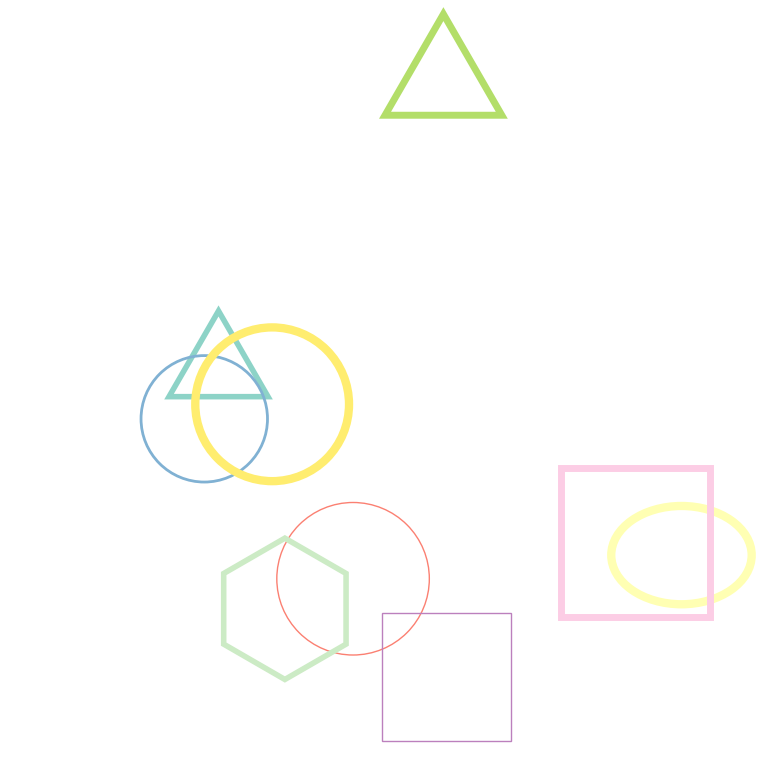[{"shape": "triangle", "thickness": 2, "radius": 0.37, "center": [0.284, 0.522]}, {"shape": "oval", "thickness": 3, "radius": 0.46, "center": [0.885, 0.279]}, {"shape": "circle", "thickness": 0.5, "radius": 0.5, "center": [0.459, 0.248]}, {"shape": "circle", "thickness": 1, "radius": 0.41, "center": [0.265, 0.456]}, {"shape": "triangle", "thickness": 2.5, "radius": 0.44, "center": [0.576, 0.894]}, {"shape": "square", "thickness": 2.5, "radius": 0.48, "center": [0.825, 0.295]}, {"shape": "square", "thickness": 0.5, "radius": 0.42, "center": [0.58, 0.121]}, {"shape": "hexagon", "thickness": 2, "radius": 0.46, "center": [0.37, 0.209]}, {"shape": "circle", "thickness": 3, "radius": 0.5, "center": [0.353, 0.475]}]